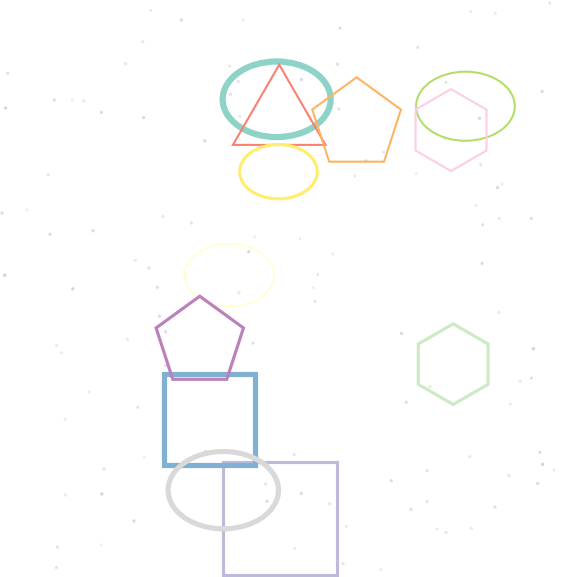[{"shape": "oval", "thickness": 3, "radius": 0.47, "center": [0.479, 0.827]}, {"shape": "oval", "thickness": 0.5, "radius": 0.39, "center": [0.397, 0.523]}, {"shape": "square", "thickness": 1.5, "radius": 0.49, "center": [0.485, 0.102]}, {"shape": "triangle", "thickness": 1, "radius": 0.46, "center": [0.483, 0.795]}, {"shape": "square", "thickness": 2.5, "radius": 0.39, "center": [0.363, 0.272]}, {"shape": "pentagon", "thickness": 1, "radius": 0.4, "center": [0.618, 0.784]}, {"shape": "oval", "thickness": 1, "radius": 0.43, "center": [0.806, 0.815]}, {"shape": "hexagon", "thickness": 1, "radius": 0.35, "center": [0.781, 0.774]}, {"shape": "oval", "thickness": 2.5, "radius": 0.48, "center": [0.387, 0.15]}, {"shape": "pentagon", "thickness": 1.5, "radius": 0.4, "center": [0.346, 0.407]}, {"shape": "hexagon", "thickness": 1.5, "radius": 0.35, "center": [0.785, 0.369]}, {"shape": "oval", "thickness": 1.5, "radius": 0.34, "center": [0.482, 0.702]}]